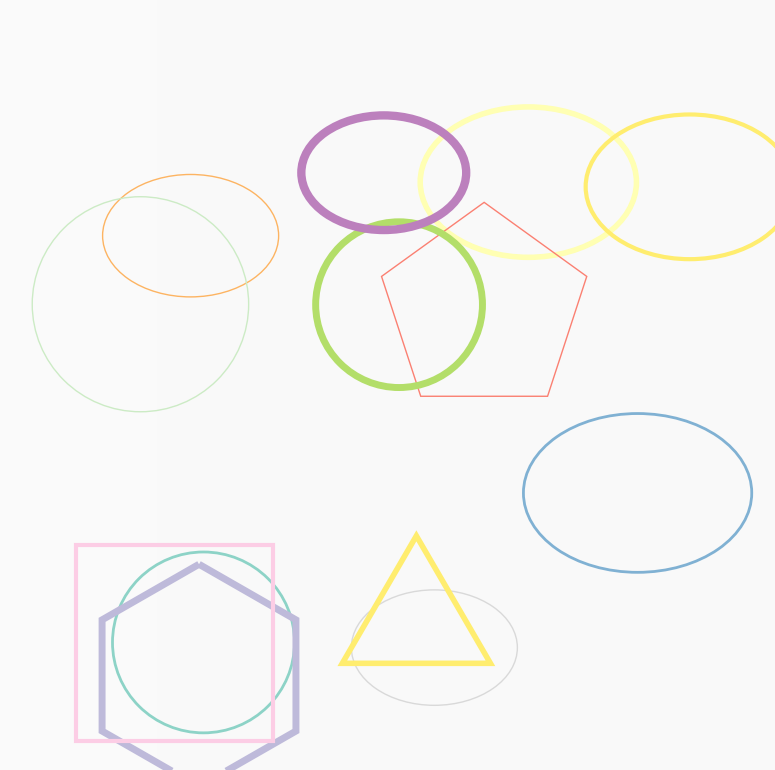[{"shape": "circle", "thickness": 1, "radius": 0.59, "center": [0.263, 0.166]}, {"shape": "oval", "thickness": 2, "radius": 0.7, "center": [0.682, 0.763]}, {"shape": "hexagon", "thickness": 2.5, "radius": 0.72, "center": [0.257, 0.123]}, {"shape": "pentagon", "thickness": 0.5, "radius": 0.7, "center": [0.625, 0.598]}, {"shape": "oval", "thickness": 1, "radius": 0.74, "center": [0.823, 0.36]}, {"shape": "oval", "thickness": 0.5, "radius": 0.57, "center": [0.246, 0.694]}, {"shape": "circle", "thickness": 2.5, "radius": 0.54, "center": [0.515, 0.604]}, {"shape": "square", "thickness": 1.5, "radius": 0.64, "center": [0.225, 0.165]}, {"shape": "oval", "thickness": 0.5, "radius": 0.54, "center": [0.56, 0.159]}, {"shape": "oval", "thickness": 3, "radius": 0.53, "center": [0.495, 0.776]}, {"shape": "circle", "thickness": 0.5, "radius": 0.7, "center": [0.181, 0.605]}, {"shape": "triangle", "thickness": 2, "radius": 0.55, "center": [0.537, 0.194]}, {"shape": "oval", "thickness": 1.5, "radius": 0.67, "center": [0.89, 0.757]}]